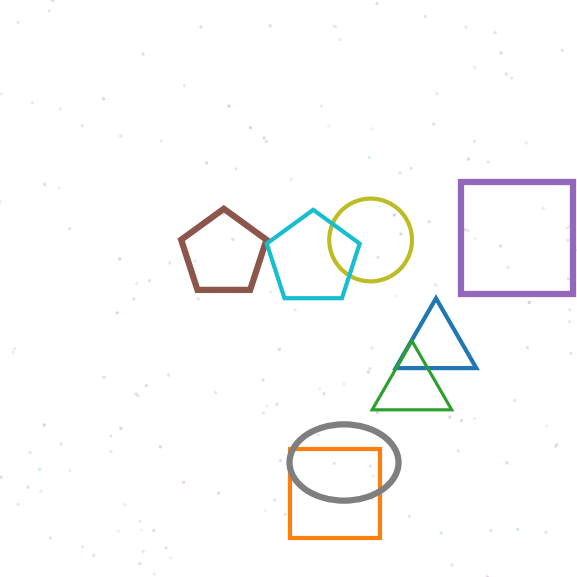[{"shape": "triangle", "thickness": 2, "radius": 0.4, "center": [0.755, 0.402]}, {"shape": "square", "thickness": 2, "radius": 0.39, "center": [0.58, 0.144]}, {"shape": "triangle", "thickness": 1.5, "radius": 0.4, "center": [0.713, 0.329]}, {"shape": "square", "thickness": 3, "radius": 0.48, "center": [0.896, 0.587]}, {"shape": "pentagon", "thickness": 3, "radius": 0.39, "center": [0.388, 0.56]}, {"shape": "oval", "thickness": 3, "radius": 0.47, "center": [0.596, 0.198]}, {"shape": "circle", "thickness": 2, "radius": 0.36, "center": [0.642, 0.584]}, {"shape": "pentagon", "thickness": 2, "radius": 0.42, "center": [0.542, 0.551]}]